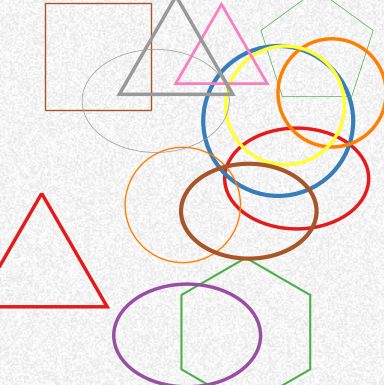[{"shape": "oval", "thickness": 2.5, "radius": 0.94, "center": [0.771, 0.536]}, {"shape": "triangle", "thickness": 2.5, "radius": 0.98, "center": [0.108, 0.301]}, {"shape": "circle", "thickness": 3, "radius": 0.97, "center": [0.723, 0.686]}, {"shape": "pentagon", "thickness": 0.5, "radius": 0.77, "center": [0.823, 0.873]}, {"shape": "hexagon", "thickness": 1.5, "radius": 0.97, "center": [0.639, 0.137]}, {"shape": "oval", "thickness": 2.5, "radius": 0.95, "center": [0.486, 0.129]}, {"shape": "circle", "thickness": 2.5, "radius": 0.7, "center": [0.862, 0.759]}, {"shape": "circle", "thickness": 1, "radius": 0.75, "center": [0.475, 0.468]}, {"shape": "circle", "thickness": 2.5, "radius": 0.77, "center": [0.741, 0.726]}, {"shape": "square", "thickness": 1, "radius": 0.69, "center": [0.255, 0.853]}, {"shape": "oval", "thickness": 3, "radius": 0.88, "center": [0.646, 0.451]}, {"shape": "triangle", "thickness": 2, "radius": 0.69, "center": [0.575, 0.851]}, {"shape": "triangle", "thickness": 2.5, "radius": 0.85, "center": [0.457, 0.84]}, {"shape": "oval", "thickness": 0.5, "radius": 0.96, "center": [0.404, 0.738]}]